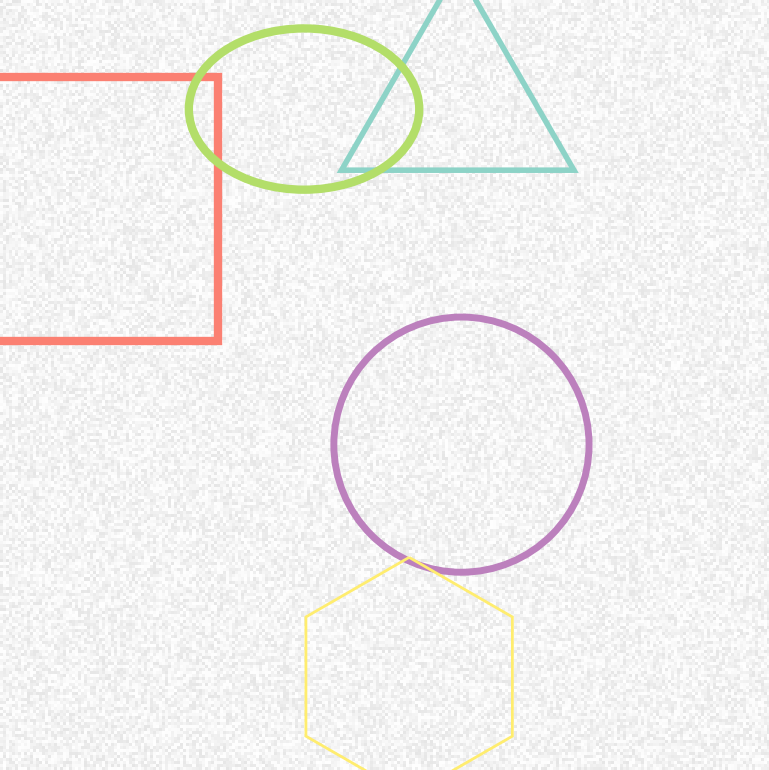[{"shape": "triangle", "thickness": 2, "radius": 0.87, "center": [0.594, 0.866]}, {"shape": "square", "thickness": 3, "radius": 0.86, "center": [0.112, 0.728]}, {"shape": "oval", "thickness": 3, "radius": 0.75, "center": [0.395, 0.858]}, {"shape": "circle", "thickness": 2.5, "radius": 0.83, "center": [0.599, 0.423]}, {"shape": "hexagon", "thickness": 1, "radius": 0.77, "center": [0.531, 0.121]}]